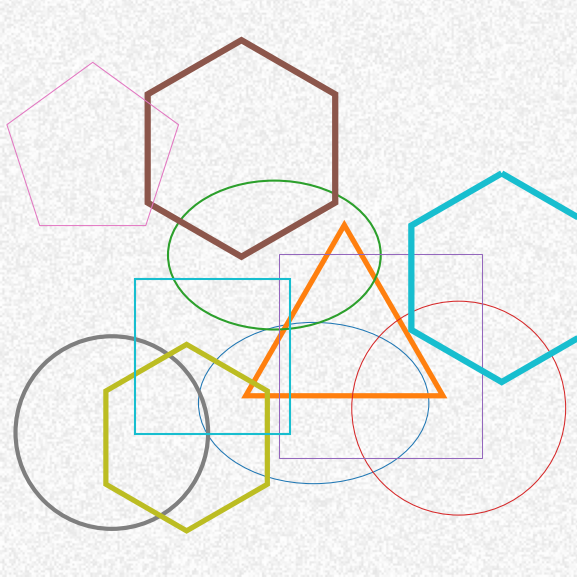[{"shape": "oval", "thickness": 0.5, "radius": 1.0, "center": [0.543, 0.301]}, {"shape": "triangle", "thickness": 2.5, "radius": 0.99, "center": [0.596, 0.412]}, {"shape": "oval", "thickness": 1, "radius": 0.92, "center": [0.475, 0.557]}, {"shape": "circle", "thickness": 0.5, "radius": 0.93, "center": [0.794, 0.292]}, {"shape": "square", "thickness": 0.5, "radius": 0.88, "center": [0.659, 0.382]}, {"shape": "hexagon", "thickness": 3, "radius": 0.94, "center": [0.418, 0.742]}, {"shape": "pentagon", "thickness": 0.5, "radius": 0.78, "center": [0.161, 0.735]}, {"shape": "circle", "thickness": 2, "radius": 0.83, "center": [0.194, 0.25]}, {"shape": "hexagon", "thickness": 2.5, "radius": 0.81, "center": [0.323, 0.241]}, {"shape": "square", "thickness": 1, "radius": 0.67, "center": [0.368, 0.382]}, {"shape": "hexagon", "thickness": 3, "radius": 0.9, "center": [0.869, 0.518]}]